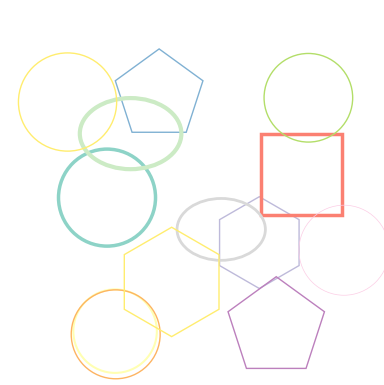[{"shape": "circle", "thickness": 2.5, "radius": 0.63, "center": [0.278, 0.487]}, {"shape": "circle", "thickness": 1.5, "radius": 0.54, "center": [0.299, 0.14]}, {"shape": "hexagon", "thickness": 1, "radius": 0.6, "center": [0.674, 0.37]}, {"shape": "square", "thickness": 2.5, "radius": 0.52, "center": [0.784, 0.546]}, {"shape": "pentagon", "thickness": 1, "radius": 0.6, "center": [0.413, 0.753]}, {"shape": "circle", "thickness": 1, "radius": 0.58, "center": [0.3, 0.132]}, {"shape": "circle", "thickness": 1, "radius": 0.58, "center": [0.801, 0.746]}, {"shape": "circle", "thickness": 0.5, "radius": 0.58, "center": [0.893, 0.35]}, {"shape": "oval", "thickness": 2, "radius": 0.57, "center": [0.575, 0.404]}, {"shape": "pentagon", "thickness": 1, "radius": 0.66, "center": [0.718, 0.15]}, {"shape": "oval", "thickness": 3, "radius": 0.66, "center": [0.339, 0.653]}, {"shape": "hexagon", "thickness": 1, "radius": 0.71, "center": [0.446, 0.268]}, {"shape": "circle", "thickness": 1, "radius": 0.64, "center": [0.175, 0.735]}]